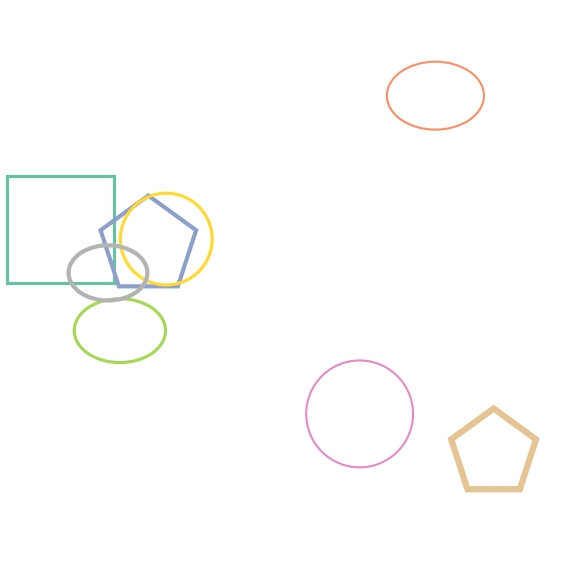[{"shape": "square", "thickness": 1.5, "radius": 0.47, "center": [0.105, 0.602]}, {"shape": "oval", "thickness": 1, "radius": 0.42, "center": [0.754, 0.833]}, {"shape": "pentagon", "thickness": 2, "radius": 0.43, "center": [0.257, 0.574]}, {"shape": "circle", "thickness": 1, "radius": 0.46, "center": [0.623, 0.282]}, {"shape": "oval", "thickness": 1.5, "radius": 0.4, "center": [0.208, 0.427]}, {"shape": "circle", "thickness": 1.5, "radius": 0.4, "center": [0.288, 0.585]}, {"shape": "pentagon", "thickness": 3, "radius": 0.39, "center": [0.855, 0.214]}, {"shape": "oval", "thickness": 2, "radius": 0.34, "center": [0.187, 0.527]}]